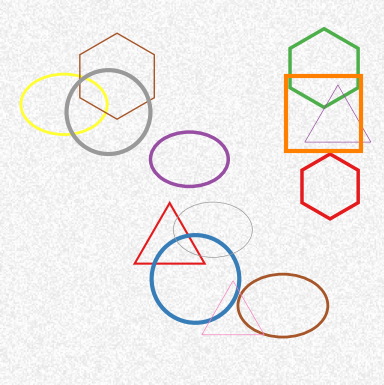[{"shape": "triangle", "thickness": 1.5, "radius": 0.53, "center": [0.441, 0.368]}, {"shape": "hexagon", "thickness": 2.5, "radius": 0.42, "center": [0.857, 0.516]}, {"shape": "circle", "thickness": 3, "radius": 0.57, "center": [0.508, 0.275]}, {"shape": "hexagon", "thickness": 2.5, "radius": 0.51, "center": [0.842, 0.823]}, {"shape": "oval", "thickness": 2.5, "radius": 0.5, "center": [0.492, 0.586]}, {"shape": "triangle", "thickness": 0.5, "radius": 0.5, "center": [0.878, 0.68]}, {"shape": "square", "thickness": 3, "radius": 0.49, "center": [0.84, 0.706]}, {"shape": "oval", "thickness": 2, "radius": 0.56, "center": [0.166, 0.729]}, {"shape": "hexagon", "thickness": 1, "radius": 0.56, "center": [0.304, 0.802]}, {"shape": "oval", "thickness": 2, "radius": 0.58, "center": [0.735, 0.206]}, {"shape": "triangle", "thickness": 0.5, "radius": 0.47, "center": [0.605, 0.177]}, {"shape": "oval", "thickness": 0.5, "radius": 0.51, "center": [0.553, 0.403]}, {"shape": "circle", "thickness": 3, "radius": 0.54, "center": [0.282, 0.709]}]